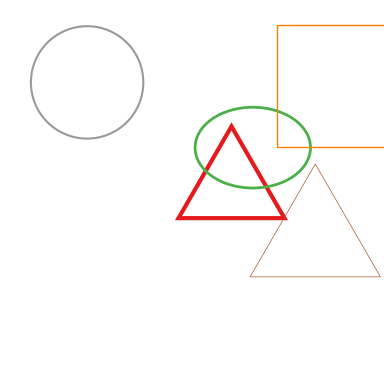[{"shape": "triangle", "thickness": 3, "radius": 0.79, "center": [0.601, 0.513]}, {"shape": "oval", "thickness": 2, "radius": 0.75, "center": [0.657, 0.617]}, {"shape": "square", "thickness": 1, "radius": 0.79, "center": [0.876, 0.778]}, {"shape": "triangle", "thickness": 0.5, "radius": 0.98, "center": [0.819, 0.379]}, {"shape": "circle", "thickness": 1.5, "radius": 0.73, "center": [0.226, 0.786]}]